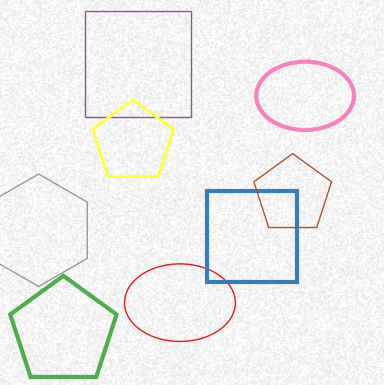[{"shape": "oval", "thickness": 1, "radius": 0.72, "center": [0.467, 0.214]}, {"shape": "square", "thickness": 3, "radius": 0.59, "center": [0.655, 0.385]}, {"shape": "pentagon", "thickness": 3, "radius": 0.73, "center": [0.165, 0.138]}, {"shape": "square", "thickness": 1, "radius": 0.69, "center": [0.358, 0.834]}, {"shape": "pentagon", "thickness": 2, "radius": 0.55, "center": [0.346, 0.63]}, {"shape": "pentagon", "thickness": 1, "radius": 0.53, "center": [0.76, 0.495]}, {"shape": "oval", "thickness": 3, "radius": 0.63, "center": [0.792, 0.751]}, {"shape": "hexagon", "thickness": 1, "radius": 0.73, "center": [0.1, 0.402]}]